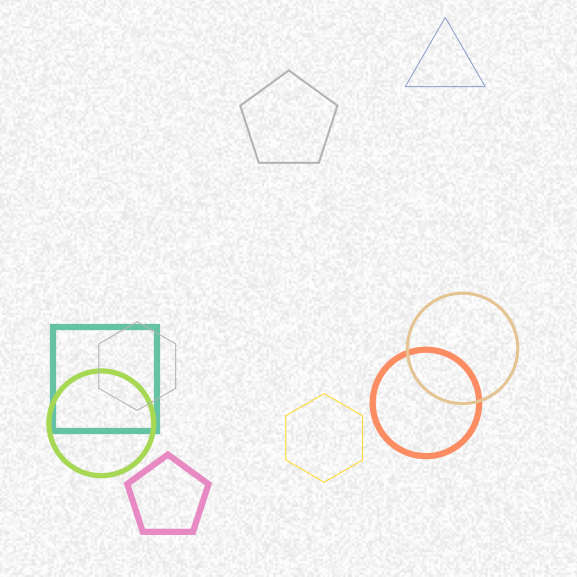[{"shape": "square", "thickness": 3, "radius": 0.45, "center": [0.182, 0.343]}, {"shape": "circle", "thickness": 3, "radius": 0.46, "center": [0.738, 0.301]}, {"shape": "triangle", "thickness": 0.5, "radius": 0.4, "center": [0.771, 0.889]}, {"shape": "pentagon", "thickness": 3, "radius": 0.37, "center": [0.291, 0.138]}, {"shape": "circle", "thickness": 2.5, "radius": 0.45, "center": [0.175, 0.266]}, {"shape": "hexagon", "thickness": 0.5, "radius": 0.38, "center": [0.561, 0.241]}, {"shape": "circle", "thickness": 1.5, "radius": 0.48, "center": [0.801, 0.396]}, {"shape": "pentagon", "thickness": 1, "radius": 0.44, "center": [0.5, 0.789]}, {"shape": "hexagon", "thickness": 0.5, "radius": 0.38, "center": [0.238, 0.365]}]